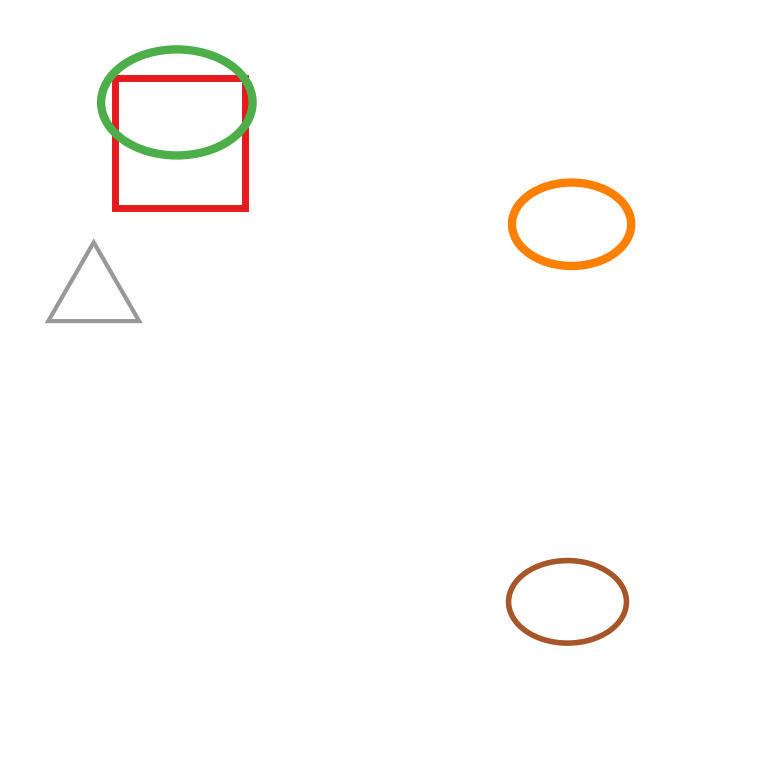[{"shape": "square", "thickness": 2.5, "radius": 0.42, "center": [0.234, 0.814]}, {"shape": "oval", "thickness": 3, "radius": 0.49, "center": [0.23, 0.867]}, {"shape": "oval", "thickness": 3, "radius": 0.39, "center": [0.742, 0.709]}, {"shape": "oval", "thickness": 2, "radius": 0.38, "center": [0.737, 0.218]}, {"shape": "triangle", "thickness": 1.5, "radius": 0.34, "center": [0.122, 0.617]}]